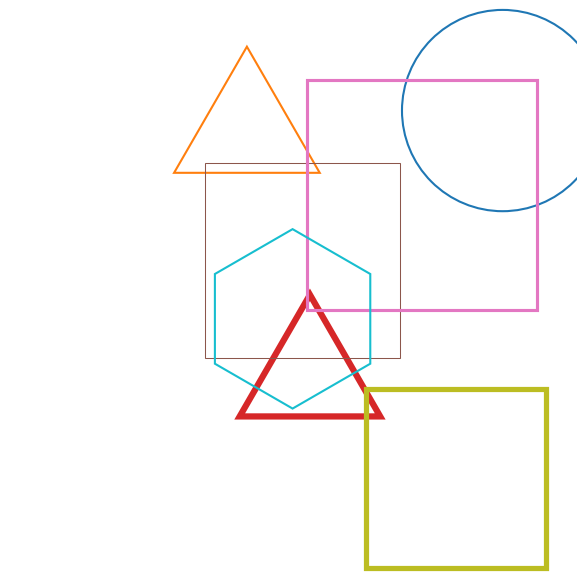[{"shape": "circle", "thickness": 1, "radius": 0.87, "center": [0.87, 0.808]}, {"shape": "triangle", "thickness": 1, "radius": 0.73, "center": [0.428, 0.773]}, {"shape": "triangle", "thickness": 3, "radius": 0.7, "center": [0.537, 0.348]}, {"shape": "square", "thickness": 0.5, "radius": 0.84, "center": [0.524, 0.548]}, {"shape": "square", "thickness": 1.5, "radius": 1.0, "center": [0.731, 0.661]}, {"shape": "square", "thickness": 2.5, "radius": 0.78, "center": [0.79, 0.17]}, {"shape": "hexagon", "thickness": 1, "radius": 0.78, "center": [0.507, 0.447]}]